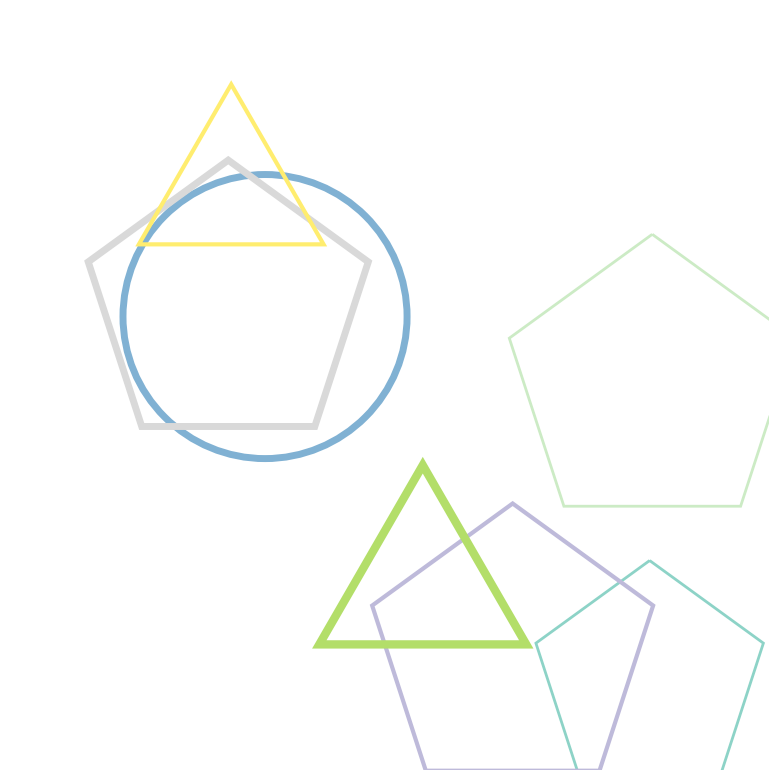[{"shape": "pentagon", "thickness": 1, "radius": 0.78, "center": [0.844, 0.117]}, {"shape": "pentagon", "thickness": 1.5, "radius": 0.96, "center": [0.666, 0.154]}, {"shape": "circle", "thickness": 2.5, "radius": 0.92, "center": [0.344, 0.589]}, {"shape": "triangle", "thickness": 3, "radius": 0.78, "center": [0.549, 0.241]}, {"shape": "pentagon", "thickness": 2.5, "radius": 0.96, "center": [0.296, 0.601]}, {"shape": "pentagon", "thickness": 1, "radius": 0.98, "center": [0.847, 0.5]}, {"shape": "triangle", "thickness": 1.5, "radius": 0.69, "center": [0.3, 0.752]}]